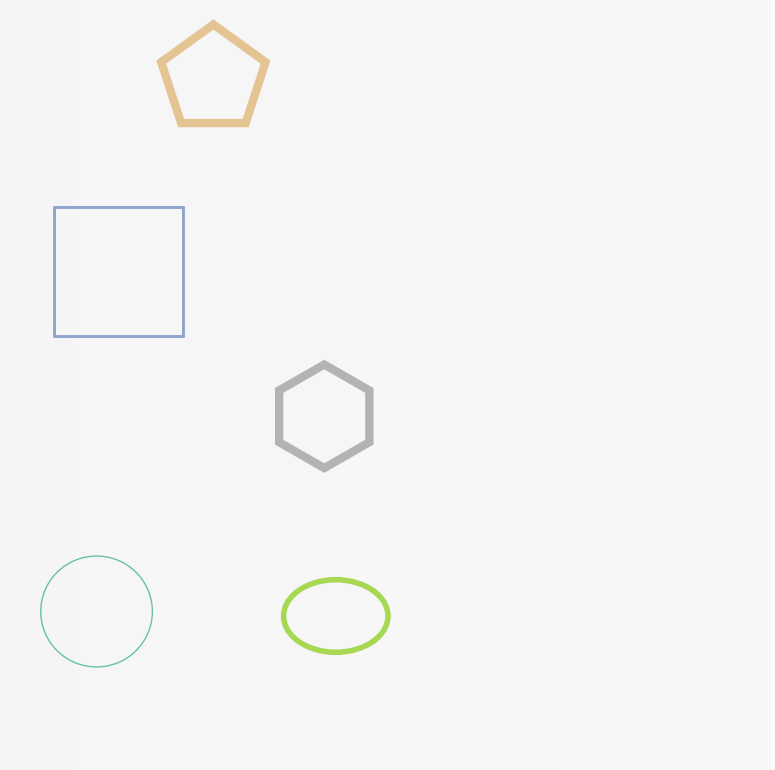[{"shape": "circle", "thickness": 0.5, "radius": 0.36, "center": [0.125, 0.206]}, {"shape": "square", "thickness": 1, "radius": 0.42, "center": [0.153, 0.648]}, {"shape": "oval", "thickness": 2, "radius": 0.34, "center": [0.433, 0.2]}, {"shape": "pentagon", "thickness": 3, "radius": 0.35, "center": [0.275, 0.897]}, {"shape": "hexagon", "thickness": 3, "radius": 0.34, "center": [0.418, 0.459]}]